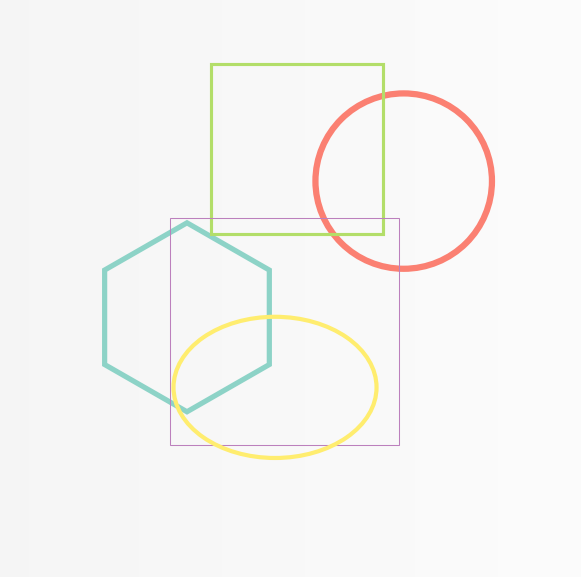[{"shape": "hexagon", "thickness": 2.5, "radius": 0.82, "center": [0.322, 0.45]}, {"shape": "circle", "thickness": 3, "radius": 0.76, "center": [0.695, 0.686]}, {"shape": "square", "thickness": 1.5, "radius": 0.74, "center": [0.511, 0.741]}, {"shape": "square", "thickness": 0.5, "radius": 0.98, "center": [0.489, 0.425]}, {"shape": "oval", "thickness": 2, "radius": 0.87, "center": [0.473, 0.328]}]